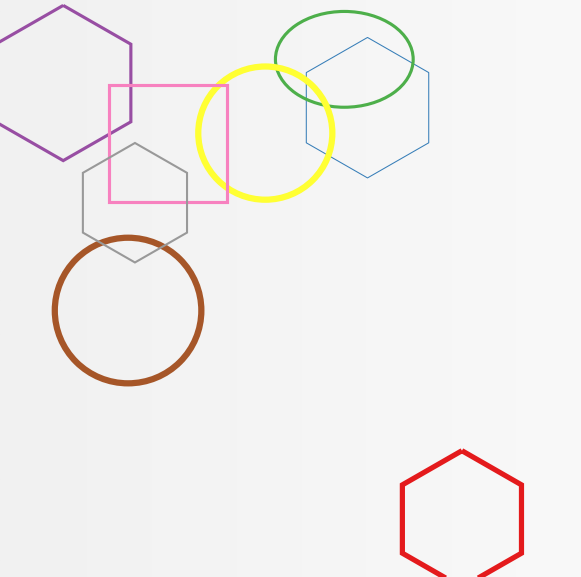[{"shape": "hexagon", "thickness": 2.5, "radius": 0.59, "center": [0.795, 0.1]}, {"shape": "hexagon", "thickness": 0.5, "radius": 0.61, "center": [0.632, 0.813]}, {"shape": "oval", "thickness": 1.5, "radius": 0.59, "center": [0.592, 0.896]}, {"shape": "hexagon", "thickness": 1.5, "radius": 0.67, "center": [0.109, 0.855]}, {"shape": "circle", "thickness": 3, "radius": 0.58, "center": [0.456, 0.769]}, {"shape": "circle", "thickness": 3, "radius": 0.63, "center": [0.22, 0.461]}, {"shape": "square", "thickness": 1.5, "radius": 0.51, "center": [0.289, 0.751]}, {"shape": "hexagon", "thickness": 1, "radius": 0.52, "center": [0.232, 0.648]}]